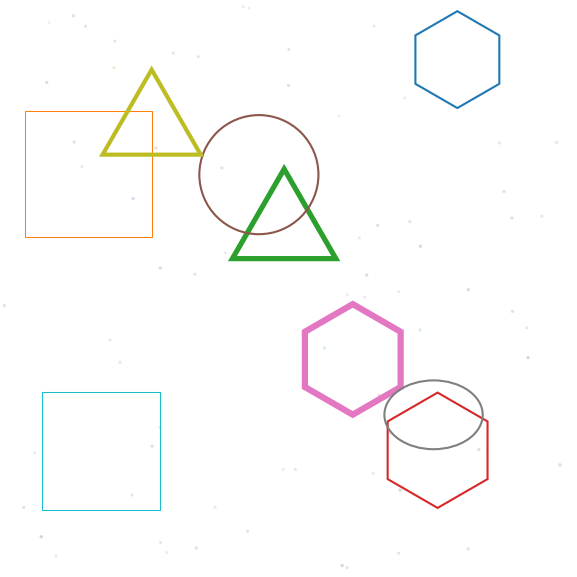[{"shape": "hexagon", "thickness": 1, "radius": 0.42, "center": [0.792, 0.896]}, {"shape": "square", "thickness": 0.5, "radius": 0.55, "center": [0.154, 0.698]}, {"shape": "triangle", "thickness": 2.5, "radius": 0.52, "center": [0.492, 0.603]}, {"shape": "hexagon", "thickness": 1, "radius": 0.5, "center": [0.758, 0.219]}, {"shape": "circle", "thickness": 1, "radius": 0.52, "center": [0.448, 0.697]}, {"shape": "hexagon", "thickness": 3, "radius": 0.48, "center": [0.611, 0.377]}, {"shape": "oval", "thickness": 1, "radius": 0.43, "center": [0.751, 0.281]}, {"shape": "triangle", "thickness": 2, "radius": 0.49, "center": [0.263, 0.78]}, {"shape": "square", "thickness": 0.5, "radius": 0.51, "center": [0.175, 0.217]}]